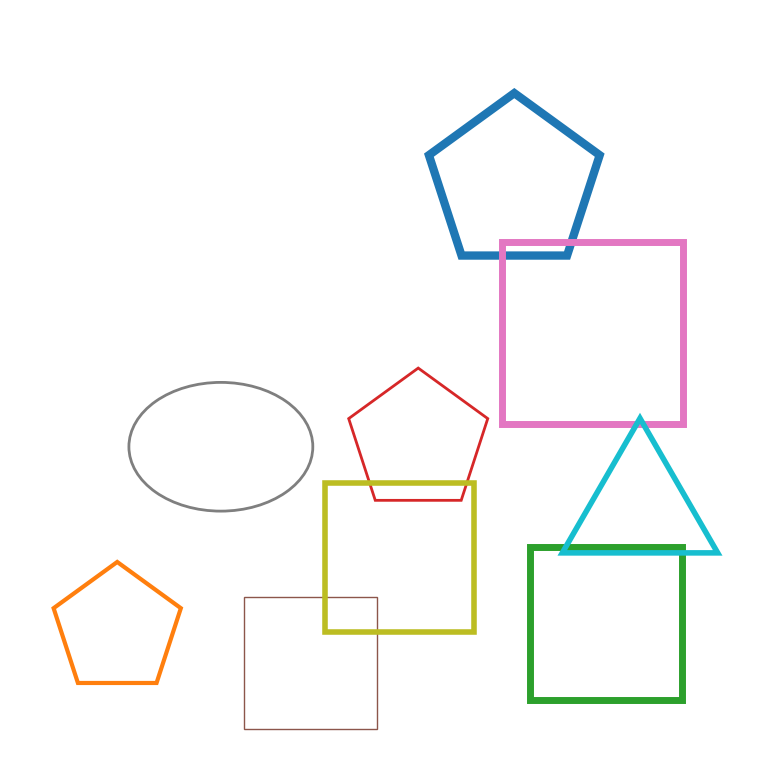[{"shape": "pentagon", "thickness": 3, "radius": 0.58, "center": [0.668, 0.762]}, {"shape": "pentagon", "thickness": 1.5, "radius": 0.43, "center": [0.152, 0.183]}, {"shape": "square", "thickness": 2.5, "radius": 0.5, "center": [0.787, 0.19]}, {"shape": "pentagon", "thickness": 1, "radius": 0.47, "center": [0.543, 0.427]}, {"shape": "square", "thickness": 0.5, "radius": 0.43, "center": [0.403, 0.139]}, {"shape": "square", "thickness": 2.5, "radius": 0.59, "center": [0.769, 0.567]}, {"shape": "oval", "thickness": 1, "radius": 0.6, "center": [0.287, 0.42]}, {"shape": "square", "thickness": 2, "radius": 0.48, "center": [0.519, 0.276]}, {"shape": "triangle", "thickness": 2, "radius": 0.58, "center": [0.831, 0.34]}]